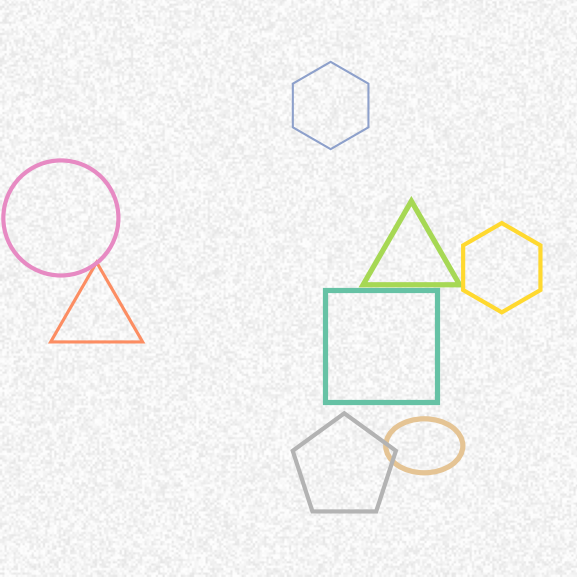[{"shape": "square", "thickness": 2.5, "radius": 0.49, "center": [0.66, 0.4]}, {"shape": "triangle", "thickness": 1.5, "radius": 0.46, "center": [0.167, 0.453]}, {"shape": "hexagon", "thickness": 1, "radius": 0.38, "center": [0.573, 0.816]}, {"shape": "circle", "thickness": 2, "radius": 0.5, "center": [0.105, 0.622]}, {"shape": "triangle", "thickness": 2.5, "radius": 0.48, "center": [0.712, 0.554]}, {"shape": "hexagon", "thickness": 2, "radius": 0.39, "center": [0.869, 0.536]}, {"shape": "oval", "thickness": 2.5, "radius": 0.33, "center": [0.735, 0.227]}, {"shape": "pentagon", "thickness": 2, "radius": 0.47, "center": [0.596, 0.19]}]